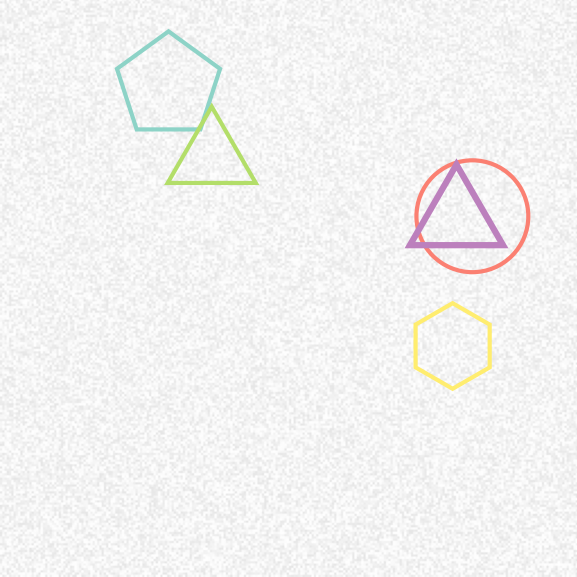[{"shape": "pentagon", "thickness": 2, "radius": 0.47, "center": [0.292, 0.851]}, {"shape": "circle", "thickness": 2, "radius": 0.48, "center": [0.818, 0.625]}, {"shape": "triangle", "thickness": 2, "radius": 0.44, "center": [0.367, 0.726]}, {"shape": "triangle", "thickness": 3, "radius": 0.47, "center": [0.79, 0.621]}, {"shape": "hexagon", "thickness": 2, "radius": 0.37, "center": [0.784, 0.4]}]